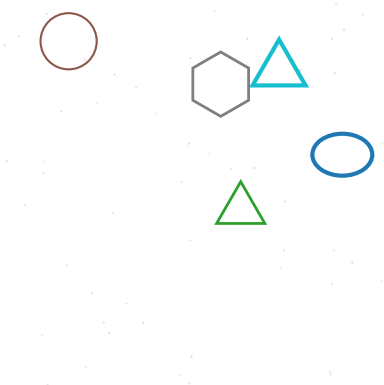[{"shape": "oval", "thickness": 3, "radius": 0.39, "center": [0.889, 0.598]}, {"shape": "triangle", "thickness": 2, "radius": 0.36, "center": [0.625, 0.456]}, {"shape": "circle", "thickness": 1.5, "radius": 0.36, "center": [0.178, 0.893]}, {"shape": "hexagon", "thickness": 2, "radius": 0.42, "center": [0.573, 0.781]}, {"shape": "triangle", "thickness": 3, "radius": 0.4, "center": [0.725, 0.818]}]